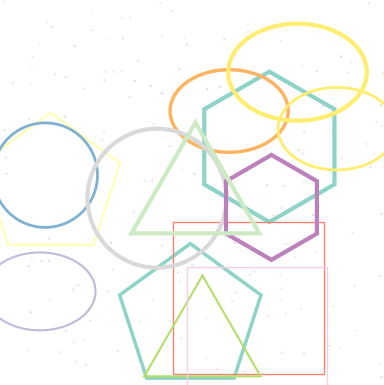[{"shape": "pentagon", "thickness": 2.5, "radius": 0.97, "center": [0.494, 0.174]}, {"shape": "hexagon", "thickness": 3, "radius": 0.98, "center": [0.7, 0.619]}, {"shape": "pentagon", "thickness": 1.5, "radius": 0.95, "center": [0.132, 0.518]}, {"shape": "oval", "thickness": 1.5, "radius": 0.72, "center": [0.104, 0.243]}, {"shape": "square", "thickness": 1, "radius": 0.98, "center": [0.645, 0.225]}, {"shape": "circle", "thickness": 2, "radius": 0.68, "center": [0.117, 0.545]}, {"shape": "oval", "thickness": 2.5, "radius": 0.77, "center": [0.595, 0.712]}, {"shape": "triangle", "thickness": 1.5, "radius": 0.87, "center": [0.526, 0.11]}, {"shape": "square", "thickness": 1, "radius": 0.91, "center": [0.667, 0.126]}, {"shape": "circle", "thickness": 3, "radius": 0.9, "center": [0.408, 0.485]}, {"shape": "hexagon", "thickness": 3, "radius": 0.68, "center": [0.705, 0.461]}, {"shape": "triangle", "thickness": 3, "radius": 0.96, "center": [0.508, 0.49]}, {"shape": "oval", "thickness": 3, "radius": 0.9, "center": [0.773, 0.813]}, {"shape": "oval", "thickness": 2, "radius": 0.77, "center": [0.875, 0.666]}]